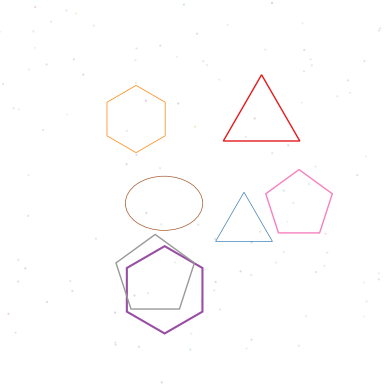[{"shape": "triangle", "thickness": 1, "radius": 0.57, "center": [0.679, 0.691]}, {"shape": "triangle", "thickness": 0.5, "radius": 0.43, "center": [0.634, 0.415]}, {"shape": "hexagon", "thickness": 1.5, "radius": 0.57, "center": [0.428, 0.247]}, {"shape": "hexagon", "thickness": 0.5, "radius": 0.44, "center": [0.353, 0.691]}, {"shape": "oval", "thickness": 0.5, "radius": 0.5, "center": [0.426, 0.472]}, {"shape": "pentagon", "thickness": 1, "radius": 0.45, "center": [0.777, 0.469]}, {"shape": "pentagon", "thickness": 1, "radius": 0.54, "center": [0.403, 0.284]}]